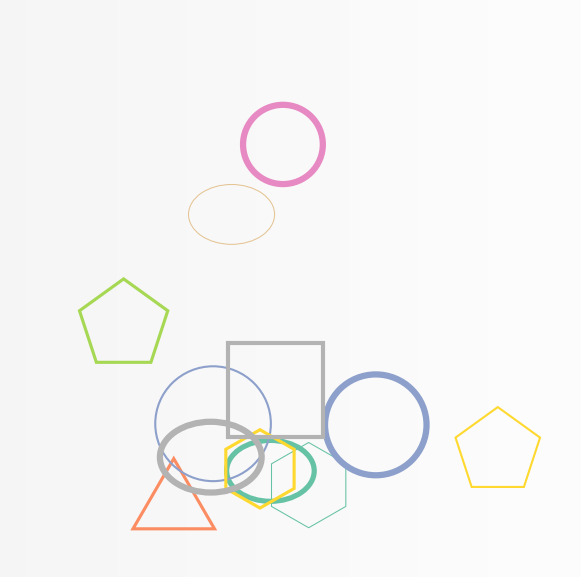[{"shape": "oval", "thickness": 2.5, "radius": 0.38, "center": [0.465, 0.184]}, {"shape": "hexagon", "thickness": 0.5, "radius": 0.37, "center": [0.531, 0.159]}, {"shape": "triangle", "thickness": 1.5, "radius": 0.4, "center": [0.299, 0.124]}, {"shape": "circle", "thickness": 3, "radius": 0.44, "center": [0.647, 0.263]}, {"shape": "circle", "thickness": 1, "radius": 0.5, "center": [0.367, 0.265]}, {"shape": "circle", "thickness": 3, "radius": 0.34, "center": [0.487, 0.749]}, {"shape": "pentagon", "thickness": 1.5, "radius": 0.4, "center": [0.213, 0.436]}, {"shape": "pentagon", "thickness": 1, "radius": 0.38, "center": [0.856, 0.218]}, {"shape": "hexagon", "thickness": 1.5, "radius": 0.34, "center": [0.447, 0.187]}, {"shape": "oval", "thickness": 0.5, "radius": 0.37, "center": [0.398, 0.628]}, {"shape": "oval", "thickness": 3, "radius": 0.44, "center": [0.363, 0.208]}, {"shape": "square", "thickness": 2, "radius": 0.41, "center": [0.474, 0.323]}]